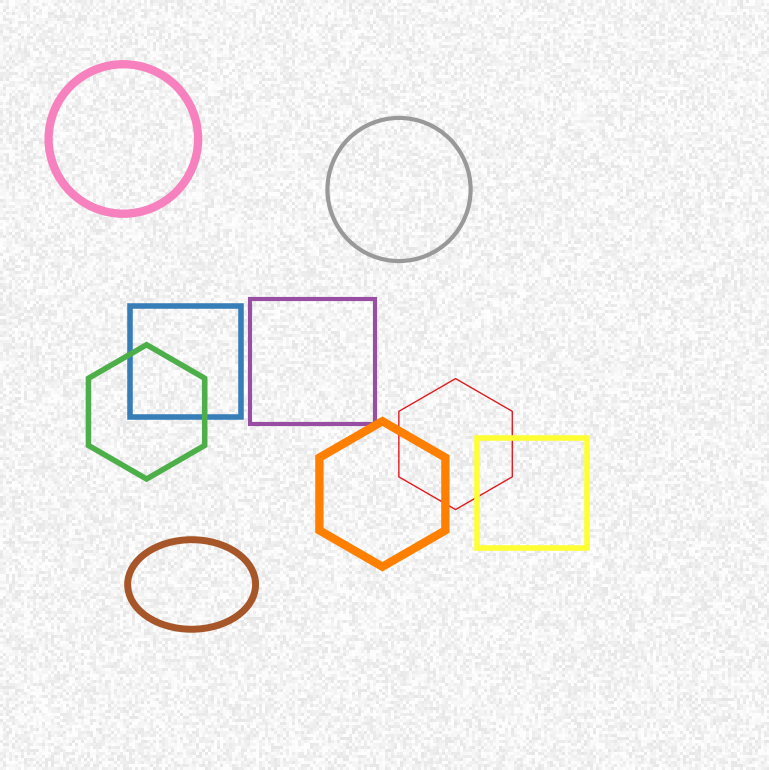[{"shape": "hexagon", "thickness": 0.5, "radius": 0.43, "center": [0.592, 0.423]}, {"shape": "square", "thickness": 2, "radius": 0.36, "center": [0.241, 0.53]}, {"shape": "hexagon", "thickness": 2, "radius": 0.44, "center": [0.19, 0.465]}, {"shape": "square", "thickness": 1.5, "radius": 0.41, "center": [0.406, 0.53]}, {"shape": "hexagon", "thickness": 3, "radius": 0.47, "center": [0.497, 0.358]}, {"shape": "square", "thickness": 2, "radius": 0.36, "center": [0.691, 0.36]}, {"shape": "oval", "thickness": 2.5, "radius": 0.42, "center": [0.249, 0.241]}, {"shape": "circle", "thickness": 3, "radius": 0.49, "center": [0.16, 0.82]}, {"shape": "circle", "thickness": 1.5, "radius": 0.46, "center": [0.518, 0.754]}]